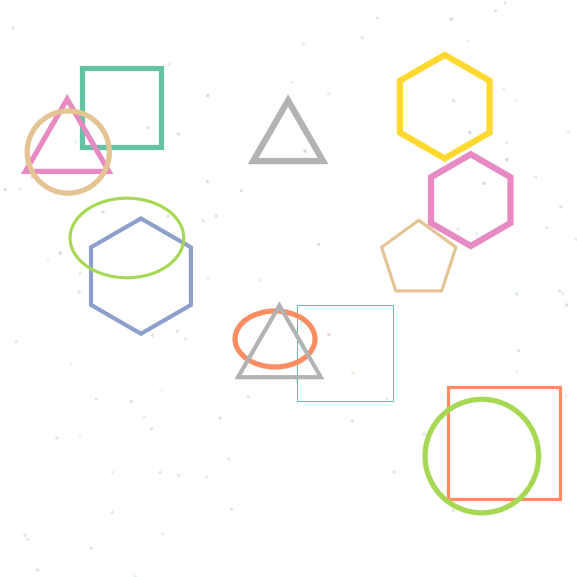[{"shape": "square", "thickness": 0.5, "radius": 0.41, "center": [0.597, 0.388]}, {"shape": "square", "thickness": 2.5, "radius": 0.34, "center": [0.21, 0.812]}, {"shape": "square", "thickness": 1.5, "radius": 0.48, "center": [0.873, 0.232]}, {"shape": "oval", "thickness": 2.5, "radius": 0.35, "center": [0.476, 0.412]}, {"shape": "hexagon", "thickness": 2, "radius": 0.5, "center": [0.244, 0.521]}, {"shape": "hexagon", "thickness": 3, "radius": 0.4, "center": [0.815, 0.653]}, {"shape": "triangle", "thickness": 2.5, "radius": 0.42, "center": [0.116, 0.744]}, {"shape": "oval", "thickness": 1.5, "radius": 0.49, "center": [0.22, 0.587]}, {"shape": "circle", "thickness": 2.5, "radius": 0.49, "center": [0.834, 0.209]}, {"shape": "hexagon", "thickness": 3, "radius": 0.45, "center": [0.77, 0.814]}, {"shape": "pentagon", "thickness": 1.5, "radius": 0.34, "center": [0.725, 0.55]}, {"shape": "circle", "thickness": 2.5, "radius": 0.36, "center": [0.118, 0.736]}, {"shape": "triangle", "thickness": 3, "radius": 0.35, "center": [0.499, 0.755]}, {"shape": "triangle", "thickness": 2, "radius": 0.41, "center": [0.484, 0.387]}]